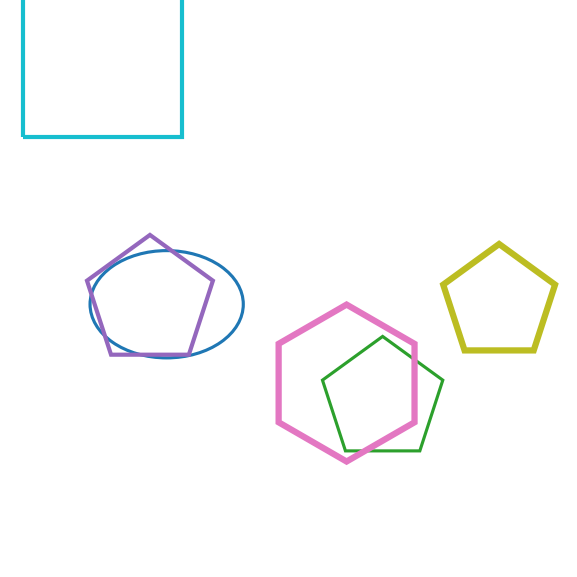[{"shape": "oval", "thickness": 1.5, "radius": 0.66, "center": [0.289, 0.472]}, {"shape": "pentagon", "thickness": 1.5, "radius": 0.55, "center": [0.663, 0.307]}, {"shape": "pentagon", "thickness": 2, "radius": 0.57, "center": [0.26, 0.478]}, {"shape": "hexagon", "thickness": 3, "radius": 0.68, "center": [0.6, 0.336]}, {"shape": "pentagon", "thickness": 3, "radius": 0.51, "center": [0.864, 0.475]}, {"shape": "square", "thickness": 2, "radius": 0.69, "center": [0.178, 0.9]}]